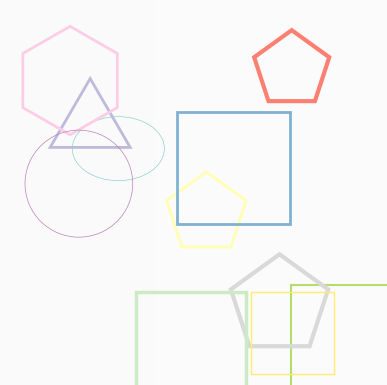[{"shape": "oval", "thickness": 0.5, "radius": 0.59, "center": [0.305, 0.614]}, {"shape": "pentagon", "thickness": 2, "radius": 0.54, "center": [0.533, 0.446]}, {"shape": "triangle", "thickness": 2, "radius": 0.6, "center": [0.233, 0.677]}, {"shape": "pentagon", "thickness": 3, "radius": 0.51, "center": [0.753, 0.82]}, {"shape": "square", "thickness": 2, "radius": 0.73, "center": [0.604, 0.563]}, {"shape": "square", "thickness": 1.5, "radius": 0.72, "center": [0.895, 0.114]}, {"shape": "hexagon", "thickness": 2, "radius": 0.7, "center": [0.181, 0.791]}, {"shape": "pentagon", "thickness": 3, "radius": 0.66, "center": [0.721, 0.207]}, {"shape": "circle", "thickness": 0.5, "radius": 0.69, "center": [0.204, 0.523]}, {"shape": "square", "thickness": 2.5, "radius": 0.71, "center": [0.493, 0.1]}, {"shape": "square", "thickness": 1, "radius": 0.53, "center": [0.754, 0.135]}]